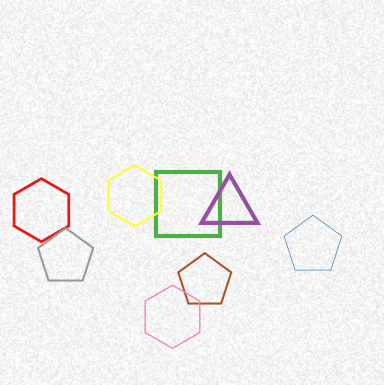[{"shape": "hexagon", "thickness": 2, "radius": 0.41, "center": [0.108, 0.454]}, {"shape": "pentagon", "thickness": 0.5, "radius": 0.39, "center": [0.813, 0.362]}, {"shape": "square", "thickness": 3, "radius": 0.42, "center": [0.489, 0.47]}, {"shape": "triangle", "thickness": 3, "radius": 0.42, "center": [0.596, 0.463]}, {"shape": "hexagon", "thickness": 1.5, "radius": 0.4, "center": [0.35, 0.491]}, {"shape": "pentagon", "thickness": 1.5, "radius": 0.36, "center": [0.532, 0.27]}, {"shape": "hexagon", "thickness": 1, "radius": 0.41, "center": [0.448, 0.177]}, {"shape": "pentagon", "thickness": 1.5, "radius": 0.38, "center": [0.17, 0.332]}]